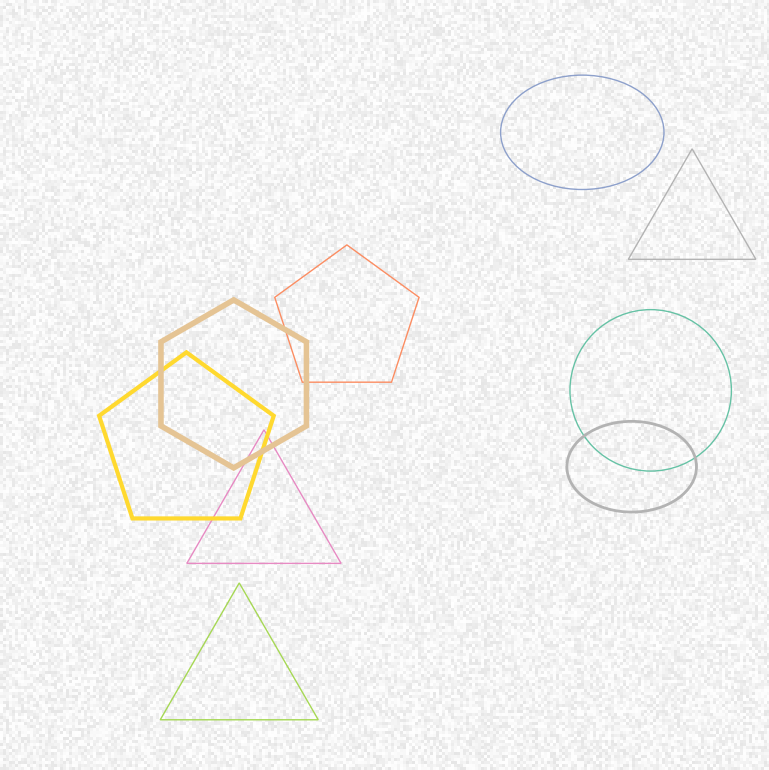[{"shape": "circle", "thickness": 0.5, "radius": 0.52, "center": [0.845, 0.493]}, {"shape": "pentagon", "thickness": 0.5, "radius": 0.49, "center": [0.451, 0.583]}, {"shape": "oval", "thickness": 0.5, "radius": 0.53, "center": [0.756, 0.828]}, {"shape": "triangle", "thickness": 0.5, "radius": 0.58, "center": [0.343, 0.326]}, {"shape": "triangle", "thickness": 0.5, "radius": 0.59, "center": [0.311, 0.124]}, {"shape": "pentagon", "thickness": 1.5, "radius": 0.6, "center": [0.242, 0.423]}, {"shape": "hexagon", "thickness": 2, "radius": 0.55, "center": [0.304, 0.501]}, {"shape": "triangle", "thickness": 0.5, "radius": 0.48, "center": [0.899, 0.711]}, {"shape": "oval", "thickness": 1, "radius": 0.42, "center": [0.82, 0.394]}]